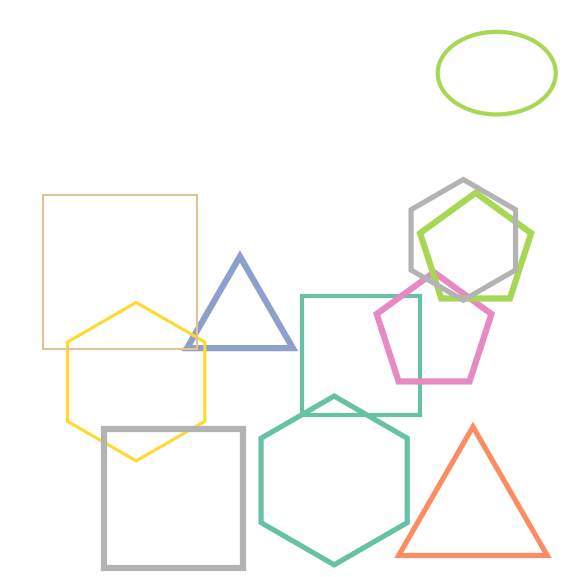[{"shape": "square", "thickness": 2, "radius": 0.51, "center": [0.625, 0.383]}, {"shape": "hexagon", "thickness": 2.5, "radius": 0.73, "center": [0.579, 0.167]}, {"shape": "triangle", "thickness": 2.5, "radius": 0.74, "center": [0.819, 0.112]}, {"shape": "triangle", "thickness": 3, "radius": 0.53, "center": [0.415, 0.449]}, {"shape": "pentagon", "thickness": 3, "radius": 0.52, "center": [0.752, 0.423]}, {"shape": "oval", "thickness": 2, "radius": 0.51, "center": [0.86, 0.872]}, {"shape": "pentagon", "thickness": 3, "radius": 0.51, "center": [0.824, 0.564]}, {"shape": "hexagon", "thickness": 1.5, "radius": 0.69, "center": [0.236, 0.338]}, {"shape": "square", "thickness": 1, "radius": 0.67, "center": [0.208, 0.528]}, {"shape": "hexagon", "thickness": 2.5, "radius": 0.52, "center": [0.802, 0.584]}, {"shape": "square", "thickness": 3, "radius": 0.6, "center": [0.3, 0.136]}]